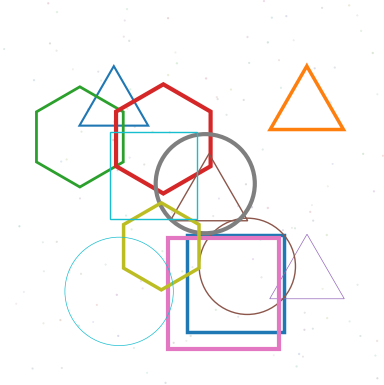[{"shape": "square", "thickness": 2.5, "radius": 0.63, "center": [0.611, 0.265]}, {"shape": "triangle", "thickness": 1.5, "radius": 0.52, "center": [0.296, 0.725]}, {"shape": "triangle", "thickness": 2.5, "radius": 0.55, "center": [0.797, 0.718]}, {"shape": "hexagon", "thickness": 2, "radius": 0.65, "center": [0.207, 0.644]}, {"shape": "hexagon", "thickness": 3, "radius": 0.71, "center": [0.424, 0.639]}, {"shape": "triangle", "thickness": 0.5, "radius": 0.56, "center": [0.797, 0.28]}, {"shape": "triangle", "thickness": 1, "radius": 0.58, "center": [0.543, 0.485]}, {"shape": "circle", "thickness": 1, "radius": 0.63, "center": [0.642, 0.308]}, {"shape": "square", "thickness": 3, "radius": 0.72, "center": [0.58, 0.239]}, {"shape": "circle", "thickness": 3, "radius": 0.64, "center": [0.533, 0.523]}, {"shape": "hexagon", "thickness": 2.5, "radius": 0.57, "center": [0.419, 0.36]}, {"shape": "square", "thickness": 1, "radius": 0.56, "center": [0.4, 0.545]}, {"shape": "circle", "thickness": 0.5, "radius": 0.7, "center": [0.309, 0.243]}]